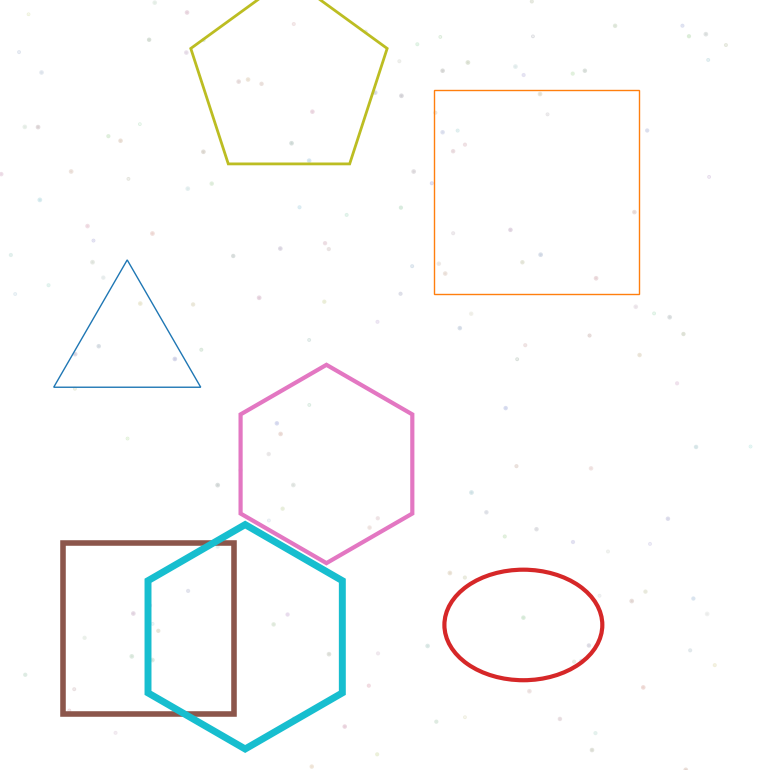[{"shape": "triangle", "thickness": 0.5, "radius": 0.55, "center": [0.165, 0.552]}, {"shape": "square", "thickness": 0.5, "radius": 0.66, "center": [0.697, 0.75]}, {"shape": "oval", "thickness": 1.5, "radius": 0.51, "center": [0.68, 0.188]}, {"shape": "square", "thickness": 2, "radius": 0.56, "center": [0.193, 0.184]}, {"shape": "hexagon", "thickness": 1.5, "radius": 0.64, "center": [0.424, 0.397]}, {"shape": "pentagon", "thickness": 1, "radius": 0.67, "center": [0.375, 0.896]}, {"shape": "hexagon", "thickness": 2.5, "radius": 0.73, "center": [0.318, 0.173]}]